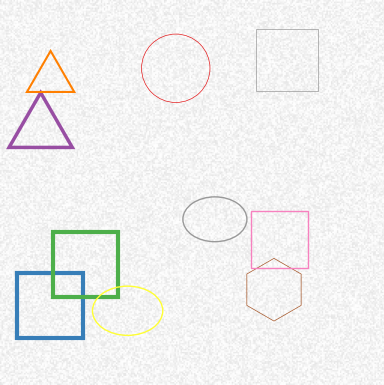[{"shape": "circle", "thickness": 0.5, "radius": 0.44, "center": [0.457, 0.823]}, {"shape": "square", "thickness": 3, "radius": 0.43, "center": [0.129, 0.206]}, {"shape": "square", "thickness": 3, "radius": 0.42, "center": [0.221, 0.312]}, {"shape": "triangle", "thickness": 2.5, "radius": 0.47, "center": [0.106, 0.664]}, {"shape": "triangle", "thickness": 1.5, "radius": 0.36, "center": [0.131, 0.797]}, {"shape": "oval", "thickness": 1, "radius": 0.46, "center": [0.331, 0.193]}, {"shape": "hexagon", "thickness": 0.5, "radius": 0.41, "center": [0.712, 0.247]}, {"shape": "square", "thickness": 1, "radius": 0.37, "center": [0.726, 0.378]}, {"shape": "square", "thickness": 0.5, "radius": 0.4, "center": [0.745, 0.843]}, {"shape": "oval", "thickness": 1, "radius": 0.42, "center": [0.558, 0.43]}]